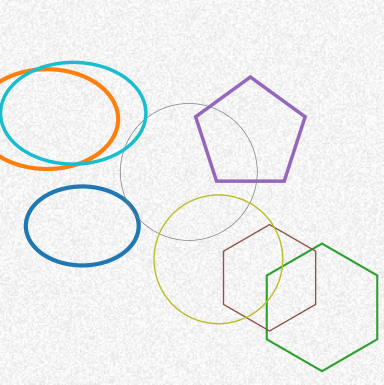[{"shape": "oval", "thickness": 3, "radius": 0.73, "center": [0.214, 0.413]}, {"shape": "oval", "thickness": 3, "radius": 0.93, "center": [0.122, 0.691]}, {"shape": "hexagon", "thickness": 1.5, "radius": 0.83, "center": [0.836, 0.202]}, {"shape": "pentagon", "thickness": 2.5, "radius": 0.75, "center": [0.65, 0.65]}, {"shape": "hexagon", "thickness": 1, "radius": 0.69, "center": [0.7, 0.278]}, {"shape": "circle", "thickness": 0.5, "radius": 0.89, "center": [0.49, 0.553]}, {"shape": "circle", "thickness": 1, "radius": 0.84, "center": [0.567, 0.326]}, {"shape": "oval", "thickness": 2.5, "radius": 0.94, "center": [0.19, 0.706]}]